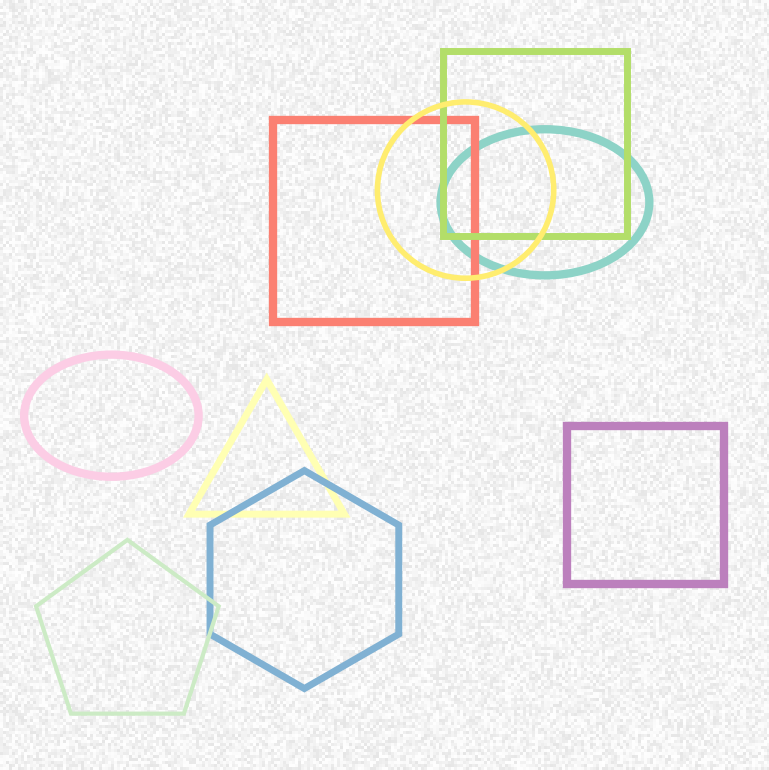[{"shape": "oval", "thickness": 3, "radius": 0.68, "center": [0.708, 0.737]}, {"shape": "triangle", "thickness": 2.5, "radius": 0.58, "center": [0.346, 0.391]}, {"shape": "square", "thickness": 3, "radius": 0.66, "center": [0.486, 0.712]}, {"shape": "hexagon", "thickness": 2.5, "radius": 0.71, "center": [0.395, 0.247]}, {"shape": "square", "thickness": 2.5, "radius": 0.6, "center": [0.695, 0.814]}, {"shape": "oval", "thickness": 3, "radius": 0.57, "center": [0.145, 0.46]}, {"shape": "square", "thickness": 3, "radius": 0.51, "center": [0.839, 0.344]}, {"shape": "pentagon", "thickness": 1.5, "radius": 0.62, "center": [0.165, 0.174]}, {"shape": "circle", "thickness": 2, "radius": 0.57, "center": [0.605, 0.753]}]